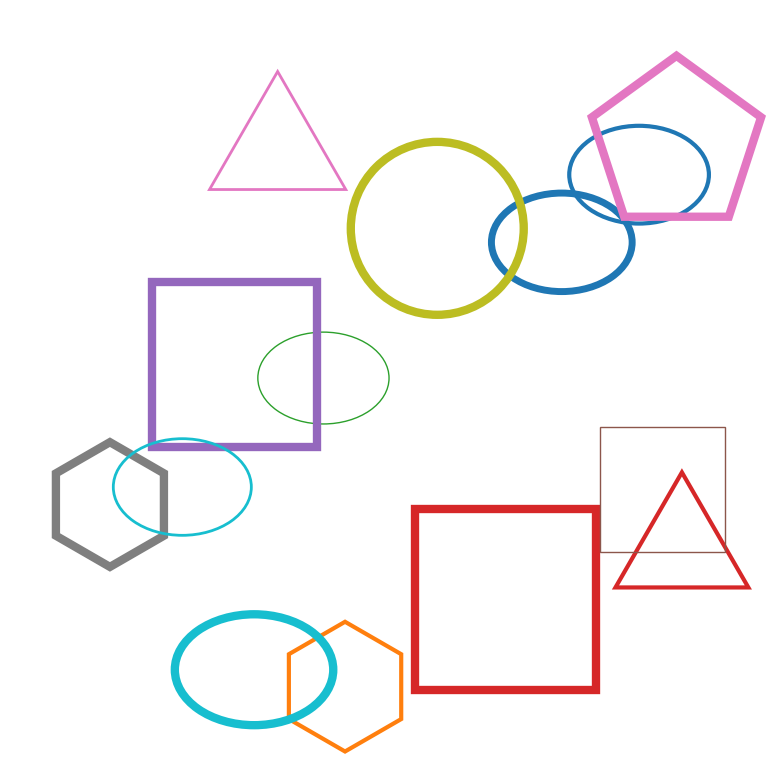[{"shape": "oval", "thickness": 1.5, "radius": 0.45, "center": [0.83, 0.773]}, {"shape": "oval", "thickness": 2.5, "radius": 0.46, "center": [0.73, 0.685]}, {"shape": "hexagon", "thickness": 1.5, "radius": 0.42, "center": [0.448, 0.108]}, {"shape": "oval", "thickness": 0.5, "radius": 0.43, "center": [0.42, 0.509]}, {"shape": "triangle", "thickness": 1.5, "radius": 0.5, "center": [0.886, 0.287]}, {"shape": "square", "thickness": 3, "radius": 0.59, "center": [0.656, 0.221]}, {"shape": "square", "thickness": 3, "radius": 0.54, "center": [0.305, 0.527]}, {"shape": "square", "thickness": 0.5, "radius": 0.41, "center": [0.86, 0.364]}, {"shape": "triangle", "thickness": 1, "radius": 0.51, "center": [0.361, 0.805]}, {"shape": "pentagon", "thickness": 3, "radius": 0.58, "center": [0.879, 0.812]}, {"shape": "hexagon", "thickness": 3, "radius": 0.4, "center": [0.143, 0.345]}, {"shape": "circle", "thickness": 3, "radius": 0.56, "center": [0.568, 0.703]}, {"shape": "oval", "thickness": 3, "radius": 0.51, "center": [0.33, 0.13]}, {"shape": "oval", "thickness": 1, "radius": 0.45, "center": [0.237, 0.368]}]